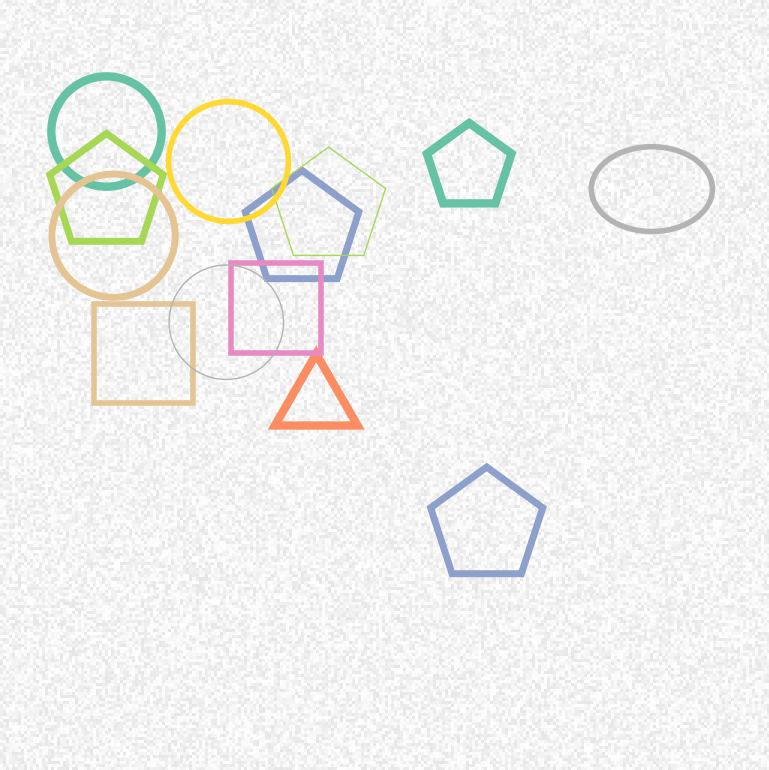[{"shape": "pentagon", "thickness": 3, "radius": 0.29, "center": [0.609, 0.783]}, {"shape": "circle", "thickness": 3, "radius": 0.36, "center": [0.138, 0.829]}, {"shape": "triangle", "thickness": 3, "radius": 0.31, "center": [0.411, 0.478]}, {"shape": "pentagon", "thickness": 2.5, "radius": 0.38, "center": [0.632, 0.317]}, {"shape": "pentagon", "thickness": 2.5, "radius": 0.39, "center": [0.392, 0.701]}, {"shape": "square", "thickness": 2, "radius": 0.29, "center": [0.358, 0.6]}, {"shape": "pentagon", "thickness": 0.5, "radius": 0.39, "center": [0.427, 0.731]}, {"shape": "pentagon", "thickness": 2.5, "radius": 0.39, "center": [0.138, 0.749]}, {"shape": "circle", "thickness": 2, "radius": 0.39, "center": [0.297, 0.79]}, {"shape": "square", "thickness": 2, "radius": 0.32, "center": [0.187, 0.541]}, {"shape": "circle", "thickness": 2.5, "radius": 0.4, "center": [0.147, 0.694]}, {"shape": "oval", "thickness": 2, "radius": 0.39, "center": [0.847, 0.754]}, {"shape": "circle", "thickness": 0.5, "radius": 0.37, "center": [0.294, 0.581]}]